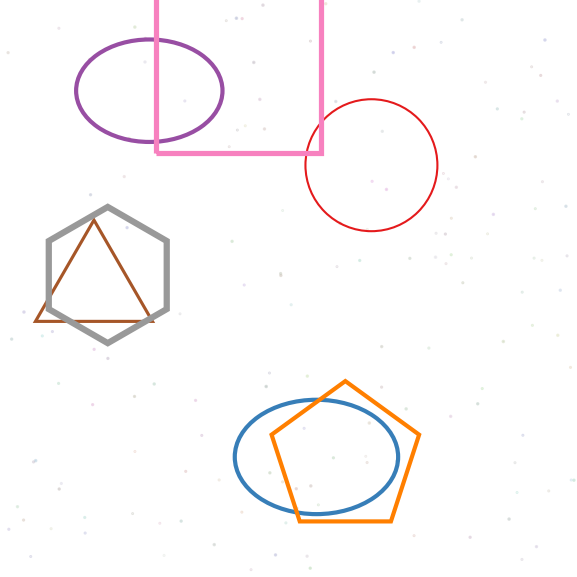[{"shape": "circle", "thickness": 1, "radius": 0.57, "center": [0.643, 0.713]}, {"shape": "oval", "thickness": 2, "radius": 0.71, "center": [0.548, 0.208]}, {"shape": "oval", "thickness": 2, "radius": 0.63, "center": [0.259, 0.842]}, {"shape": "pentagon", "thickness": 2, "radius": 0.67, "center": [0.598, 0.205]}, {"shape": "triangle", "thickness": 1.5, "radius": 0.58, "center": [0.163, 0.501]}, {"shape": "square", "thickness": 2.5, "radius": 0.72, "center": [0.413, 0.878]}, {"shape": "hexagon", "thickness": 3, "radius": 0.59, "center": [0.187, 0.523]}]